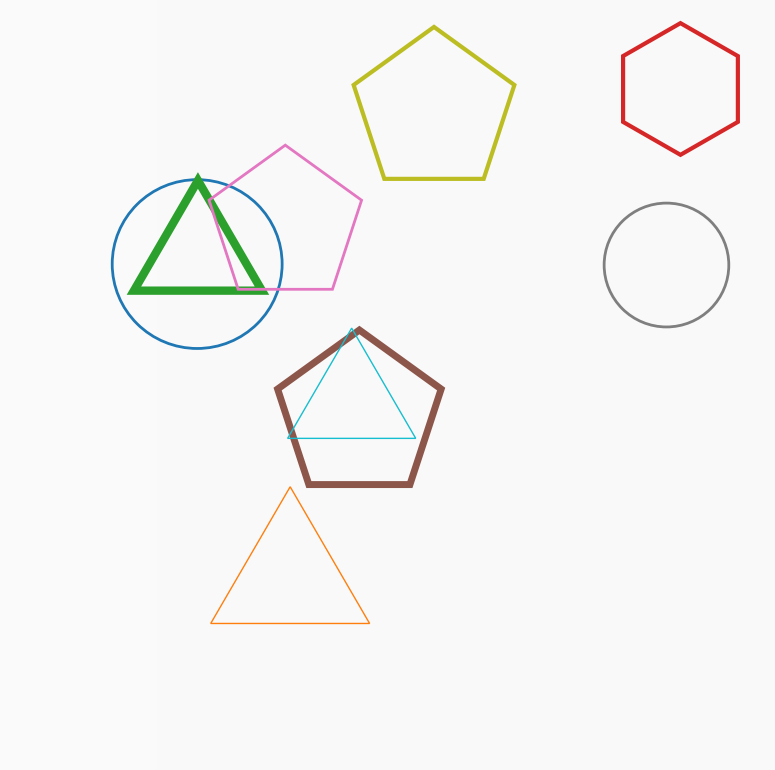[{"shape": "circle", "thickness": 1, "radius": 0.55, "center": [0.254, 0.657]}, {"shape": "triangle", "thickness": 0.5, "radius": 0.59, "center": [0.374, 0.249]}, {"shape": "triangle", "thickness": 3, "radius": 0.48, "center": [0.255, 0.67]}, {"shape": "hexagon", "thickness": 1.5, "radius": 0.43, "center": [0.878, 0.884]}, {"shape": "pentagon", "thickness": 2.5, "radius": 0.55, "center": [0.464, 0.46]}, {"shape": "pentagon", "thickness": 1, "radius": 0.52, "center": [0.368, 0.708]}, {"shape": "circle", "thickness": 1, "radius": 0.4, "center": [0.86, 0.656]}, {"shape": "pentagon", "thickness": 1.5, "radius": 0.55, "center": [0.56, 0.856]}, {"shape": "triangle", "thickness": 0.5, "radius": 0.48, "center": [0.454, 0.478]}]